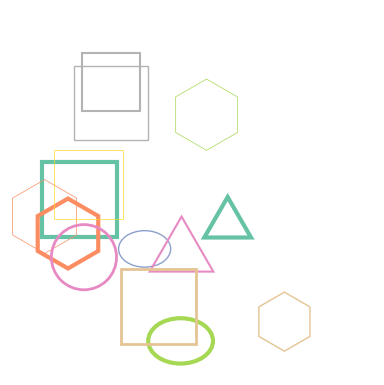[{"shape": "square", "thickness": 3, "radius": 0.48, "center": [0.206, 0.482]}, {"shape": "triangle", "thickness": 3, "radius": 0.35, "center": [0.591, 0.418]}, {"shape": "hexagon", "thickness": 0.5, "radius": 0.48, "center": [0.116, 0.438]}, {"shape": "hexagon", "thickness": 3, "radius": 0.45, "center": [0.177, 0.393]}, {"shape": "oval", "thickness": 1, "radius": 0.34, "center": [0.376, 0.353]}, {"shape": "triangle", "thickness": 1.5, "radius": 0.48, "center": [0.472, 0.342]}, {"shape": "circle", "thickness": 2, "radius": 0.42, "center": [0.218, 0.332]}, {"shape": "oval", "thickness": 3, "radius": 0.42, "center": [0.469, 0.115]}, {"shape": "hexagon", "thickness": 0.5, "radius": 0.46, "center": [0.536, 0.702]}, {"shape": "square", "thickness": 0.5, "radius": 0.45, "center": [0.23, 0.521]}, {"shape": "square", "thickness": 2, "radius": 0.49, "center": [0.411, 0.204]}, {"shape": "hexagon", "thickness": 1, "radius": 0.38, "center": [0.739, 0.165]}, {"shape": "square", "thickness": 1, "radius": 0.48, "center": [0.289, 0.732]}, {"shape": "square", "thickness": 1.5, "radius": 0.38, "center": [0.289, 0.786]}]